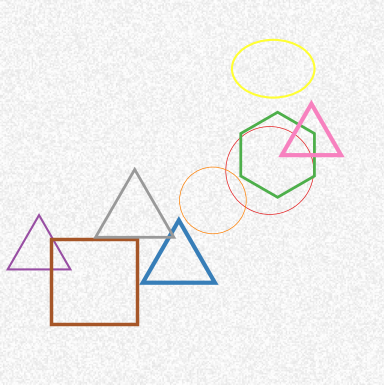[{"shape": "circle", "thickness": 0.5, "radius": 0.57, "center": [0.701, 0.557]}, {"shape": "triangle", "thickness": 3, "radius": 0.54, "center": [0.465, 0.32]}, {"shape": "hexagon", "thickness": 2, "radius": 0.55, "center": [0.721, 0.598]}, {"shape": "triangle", "thickness": 1.5, "radius": 0.47, "center": [0.101, 0.347]}, {"shape": "circle", "thickness": 0.5, "radius": 0.43, "center": [0.553, 0.479]}, {"shape": "oval", "thickness": 1.5, "radius": 0.54, "center": [0.71, 0.821]}, {"shape": "square", "thickness": 2.5, "radius": 0.56, "center": [0.243, 0.269]}, {"shape": "triangle", "thickness": 3, "radius": 0.44, "center": [0.809, 0.641]}, {"shape": "triangle", "thickness": 2, "radius": 0.59, "center": [0.35, 0.442]}]